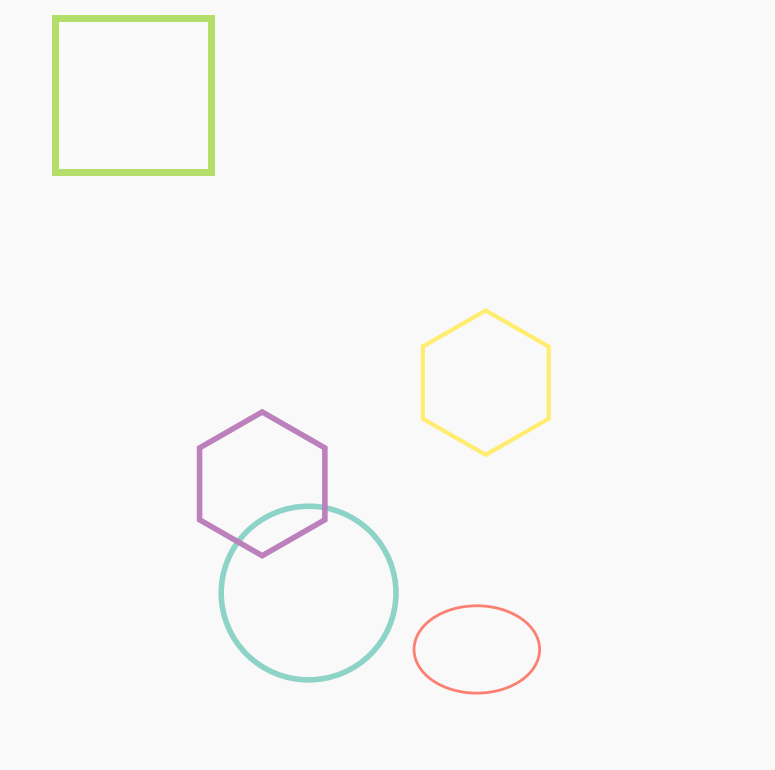[{"shape": "circle", "thickness": 2, "radius": 0.56, "center": [0.398, 0.23]}, {"shape": "oval", "thickness": 1, "radius": 0.41, "center": [0.615, 0.157]}, {"shape": "square", "thickness": 2.5, "radius": 0.5, "center": [0.172, 0.876]}, {"shape": "hexagon", "thickness": 2, "radius": 0.47, "center": [0.338, 0.372]}, {"shape": "hexagon", "thickness": 1.5, "radius": 0.47, "center": [0.627, 0.503]}]